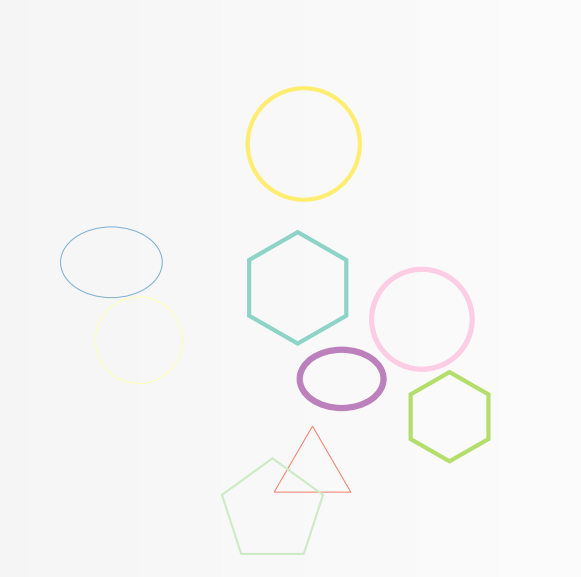[{"shape": "hexagon", "thickness": 2, "radius": 0.48, "center": [0.512, 0.501]}, {"shape": "circle", "thickness": 0.5, "radius": 0.37, "center": [0.239, 0.41]}, {"shape": "triangle", "thickness": 0.5, "radius": 0.38, "center": [0.538, 0.185]}, {"shape": "oval", "thickness": 0.5, "radius": 0.44, "center": [0.192, 0.545]}, {"shape": "hexagon", "thickness": 2, "radius": 0.39, "center": [0.773, 0.278]}, {"shape": "circle", "thickness": 2.5, "radius": 0.43, "center": [0.726, 0.446]}, {"shape": "oval", "thickness": 3, "radius": 0.36, "center": [0.588, 0.343]}, {"shape": "pentagon", "thickness": 1, "radius": 0.46, "center": [0.469, 0.114]}, {"shape": "circle", "thickness": 2, "radius": 0.48, "center": [0.523, 0.75]}]